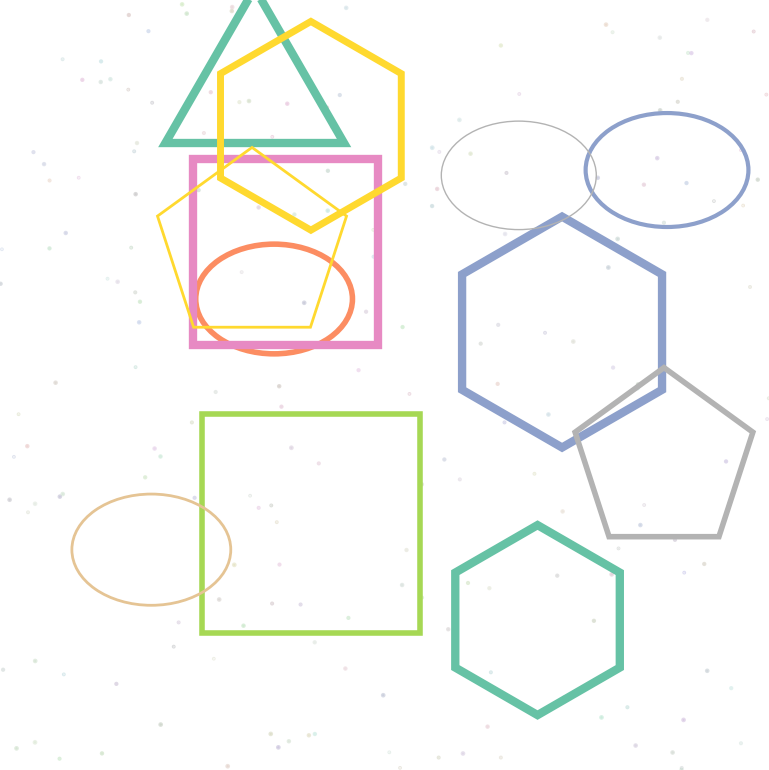[{"shape": "hexagon", "thickness": 3, "radius": 0.62, "center": [0.698, 0.195]}, {"shape": "triangle", "thickness": 3, "radius": 0.67, "center": [0.331, 0.881]}, {"shape": "oval", "thickness": 2, "radius": 0.51, "center": [0.356, 0.612]}, {"shape": "oval", "thickness": 1.5, "radius": 0.53, "center": [0.866, 0.779]}, {"shape": "hexagon", "thickness": 3, "radius": 0.75, "center": [0.73, 0.569]}, {"shape": "square", "thickness": 3, "radius": 0.6, "center": [0.371, 0.673]}, {"shape": "square", "thickness": 2, "radius": 0.71, "center": [0.403, 0.32]}, {"shape": "hexagon", "thickness": 2.5, "radius": 0.68, "center": [0.404, 0.837]}, {"shape": "pentagon", "thickness": 1, "radius": 0.65, "center": [0.327, 0.679]}, {"shape": "oval", "thickness": 1, "radius": 0.52, "center": [0.197, 0.286]}, {"shape": "pentagon", "thickness": 2, "radius": 0.61, "center": [0.862, 0.401]}, {"shape": "oval", "thickness": 0.5, "radius": 0.5, "center": [0.674, 0.772]}]